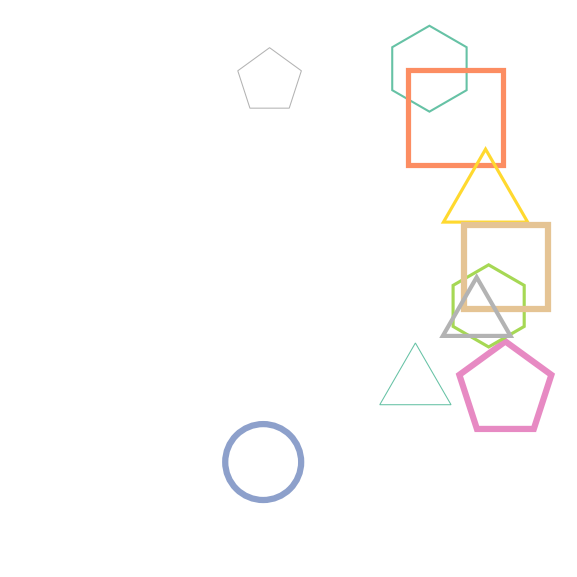[{"shape": "triangle", "thickness": 0.5, "radius": 0.36, "center": [0.719, 0.334]}, {"shape": "hexagon", "thickness": 1, "radius": 0.37, "center": [0.744, 0.88]}, {"shape": "square", "thickness": 2.5, "radius": 0.41, "center": [0.789, 0.795]}, {"shape": "circle", "thickness": 3, "radius": 0.33, "center": [0.456, 0.199]}, {"shape": "pentagon", "thickness": 3, "radius": 0.42, "center": [0.875, 0.324]}, {"shape": "hexagon", "thickness": 1.5, "radius": 0.36, "center": [0.846, 0.469]}, {"shape": "triangle", "thickness": 1.5, "radius": 0.42, "center": [0.841, 0.657]}, {"shape": "square", "thickness": 3, "radius": 0.36, "center": [0.877, 0.537]}, {"shape": "pentagon", "thickness": 0.5, "radius": 0.29, "center": [0.467, 0.859]}, {"shape": "triangle", "thickness": 2, "radius": 0.34, "center": [0.825, 0.451]}]